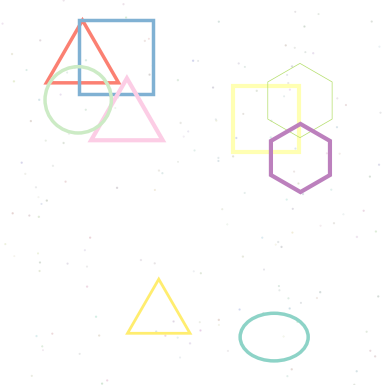[{"shape": "oval", "thickness": 2.5, "radius": 0.44, "center": [0.712, 0.124]}, {"shape": "square", "thickness": 3, "radius": 0.43, "center": [0.691, 0.691]}, {"shape": "triangle", "thickness": 2.5, "radius": 0.54, "center": [0.214, 0.839]}, {"shape": "square", "thickness": 2.5, "radius": 0.48, "center": [0.302, 0.852]}, {"shape": "hexagon", "thickness": 0.5, "radius": 0.48, "center": [0.779, 0.739]}, {"shape": "triangle", "thickness": 3, "radius": 0.54, "center": [0.33, 0.689]}, {"shape": "hexagon", "thickness": 3, "radius": 0.44, "center": [0.78, 0.59]}, {"shape": "circle", "thickness": 2.5, "radius": 0.43, "center": [0.203, 0.741]}, {"shape": "triangle", "thickness": 2, "radius": 0.47, "center": [0.412, 0.181]}]